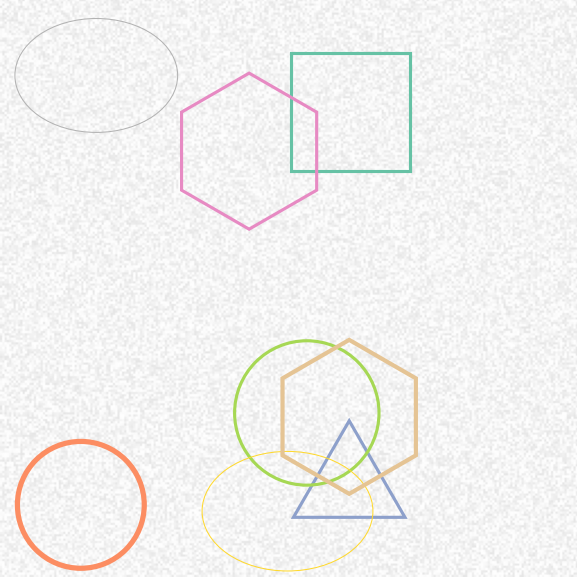[{"shape": "square", "thickness": 1.5, "radius": 0.51, "center": [0.607, 0.805]}, {"shape": "circle", "thickness": 2.5, "radius": 0.55, "center": [0.14, 0.125]}, {"shape": "triangle", "thickness": 1.5, "radius": 0.56, "center": [0.605, 0.159]}, {"shape": "hexagon", "thickness": 1.5, "radius": 0.68, "center": [0.431, 0.737]}, {"shape": "circle", "thickness": 1.5, "radius": 0.63, "center": [0.531, 0.284]}, {"shape": "oval", "thickness": 0.5, "radius": 0.74, "center": [0.498, 0.114]}, {"shape": "hexagon", "thickness": 2, "radius": 0.67, "center": [0.605, 0.277]}, {"shape": "oval", "thickness": 0.5, "radius": 0.7, "center": [0.167, 0.868]}]